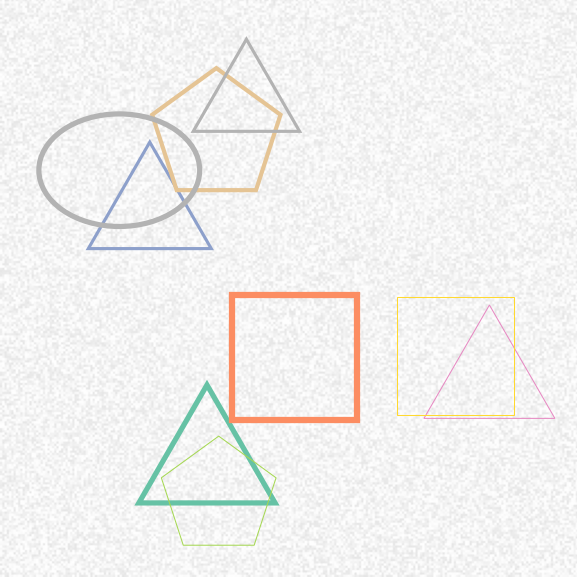[{"shape": "triangle", "thickness": 2.5, "radius": 0.68, "center": [0.358, 0.196]}, {"shape": "square", "thickness": 3, "radius": 0.54, "center": [0.51, 0.381]}, {"shape": "triangle", "thickness": 1.5, "radius": 0.61, "center": [0.259, 0.63]}, {"shape": "triangle", "thickness": 0.5, "radius": 0.65, "center": [0.847, 0.34]}, {"shape": "pentagon", "thickness": 0.5, "radius": 0.52, "center": [0.379, 0.14]}, {"shape": "square", "thickness": 0.5, "radius": 0.51, "center": [0.789, 0.383]}, {"shape": "pentagon", "thickness": 2, "radius": 0.58, "center": [0.375, 0.764]}, {"shape": "triangle", "thickness": 1.5, "radius": 0.53, "center": [0.427, 0.825]}, {"shape": "oval", "thickness": 2.5, "radius": 0.7, "center": [0.207, 0.704]}]